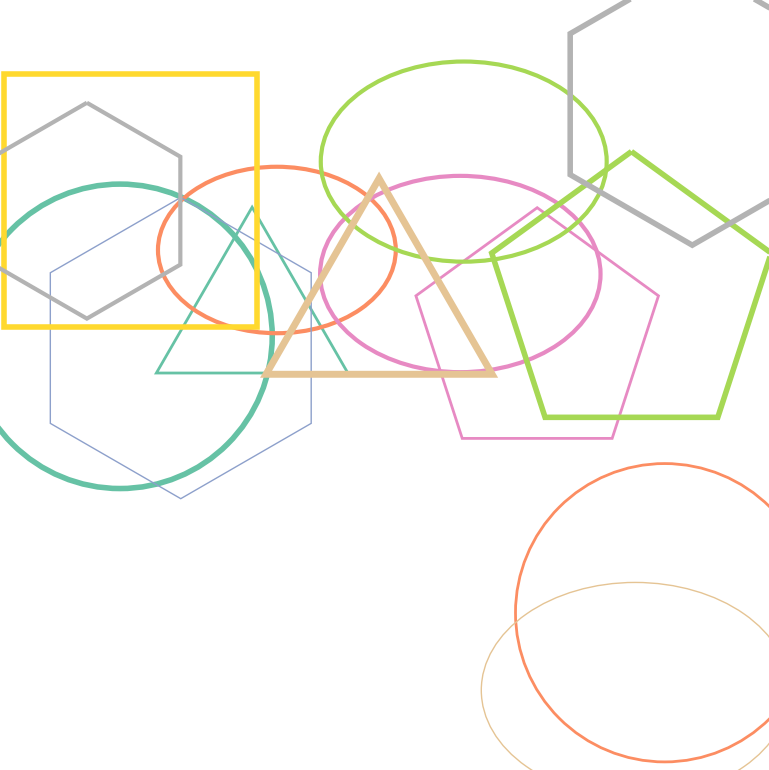[{"shape": "triangle", "thickness": 1, "radius": 0.72, "center": [0.327, 0.587]}, {"shape": "circle", "thickness": 2, "radius": 0.99, "center": [0.156, 0.563]}, {"shape": "oval", "thickness": 1.5, "radius": 0.77, "center": [0.36, 0.675]}, {"shape": "circle", "thickness": 1, "radius": 0.97, "center": [0.863, 0.204]}, {"shape": "hexagon", "thickness": 0.5, "radius": 0.98, "center": [0.235, 0.548]}, {"shape": "pentagon", "thickness": 1, "radius": 0.83, "center": [0.698, 0.565]}, {"shape": "oval", "thickness": 1.5, "radius": 0.91, "center": [0.598, 0.644]}, {"shape": "oval", "thickness": 1.5, "radius": 0.93, "center": [0.602, 0.79]}, {"shape": "pentagon", "thickness": 2, "radius": 0.95, "center": [0.82, 0.612]}, {"shape": "square", "thickness": 2, "radius": 0.82, "center": [0.169, 0.74]}, {"shape": "oval", "thickness": 0.5, "radius": 1.0, "center": [0.825, 0.104]}, {"shape": "triangle", "thickness": 2.5, "radius": 0.85, "center": [0.492, 0.599]}, {"shape": "hexagon", "thickness": 1.5, "radius": 0.7, "center": [0.113, 0.726]}, {"shape": "hexagon", "thickness": 2, "radius": 0.92, "center": [0.899, 0.865]}]